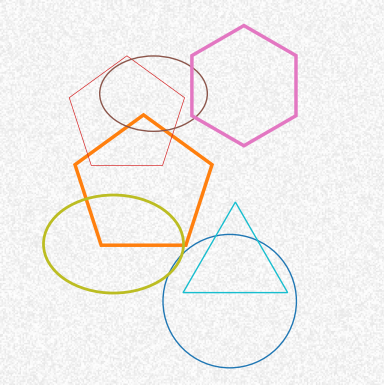[{"shape": "circle", "thickness": 1, "radius": 0.87, "center": [0.597, 0.218]}, {"shape": "pentagon", "thickness": 2.5, "radius": 0.94, "center": [0.373, 0.514]}, {"shape": "pentagon", "thickness": 0.5, "radius": 0.79, "center": [0.33, 0.698]}, {"shape": "oval", "thickness": 1, "radius": 0.7, "center": [0.399, 0.757]}, {"shape": "hexagon", "thickness": 2.5, "radius": 0.78, "center": [0.634, 0.778]}, {"shape": "oval", "thickness": 2, "radius": 0.91, "center": [0.295, 0.366]}, {"shape": "triangle", "thickness": 1, "radius": 0.78, "center": [0.611, 0.318]}]